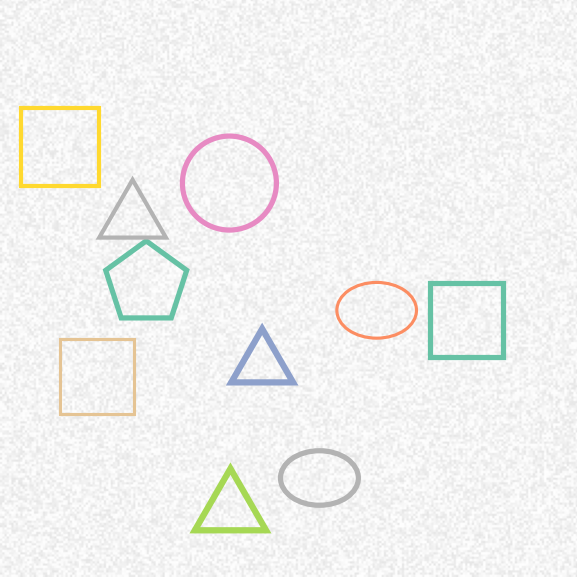[{"shape": "square", "thickness": 2.5, "radius": 0.32, "center": [0.808, 0.446]}, {"shape": "pentagon", "thickness": 2.5, "radius": 0.37, "center": [0.253, 0.508]}, {"shape": "oval", "thickness": 1.5, "radius": 0.34, "center": [0.652, 0.462]}, {"shape": "triangle", "thickness": 3, "radius": 0.31, "center": [0.454, 0.368]}, {"shape": "circle", "thickness": 2.5, "radius": 0.41, "center": [0.397, 0.682]}, {"shape": "triangle", "thickness": 3, "radius": 0.36, "center": [0.399, 0.116]}, {"shape": "square", "thickness": 2, "radius": 0.34, "center": [0.104, 0.744]}, {"shape": "square", "thickness": 1.5, "radius": 0.32, "center": [0.168, 0.347]}, {"shape": "oval", "thickness": 2.5, "radius": 0.34, "center": [0.553, 0.171]}, {"shape": "triangle", "thickness": 2, "radius": 0.33, "center": [0.23, 0.621]}]